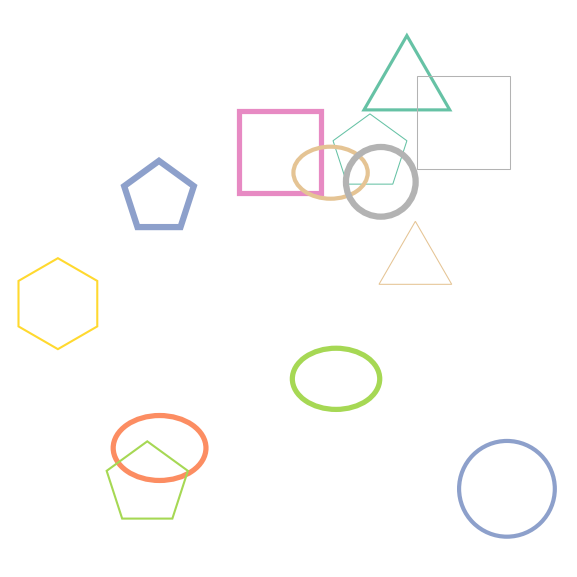[{"shape": "pentagon", "thickness": 0.5, "radius": 0.34, "center": [0.641, 0.735]}, {"shape": "triangle", "thickness": 1.5, "radius": 0.43, "center": [0.705, 0.852]}, {"shape": "oval", "thickness": 2.5, "radius": 0.4, "center": [0.276, 0.223]}, {"shape": "pentagon", "thickness": 3, "radius": 0.32, "center": [0.275, 0.657]}, {"shape": "circle", "thickness": 2, "radius": 0.41, "center": [0.878, 0.153]}, {"shape": "square", "thickness": 2.5, "radius": 0.35, "center": [0.485, 0.735]}, {"shape": "pentagon", "thickness": 1, "radius": 0.37, "center": [0.255, 0.161]}, {"shape": "oval", "thickness": 2.5, "radius": 0.38, "center": [0.582, 0.343]}, {"shape": "hexagon", "thickness": 1, "radius": 0.39, "center": [0.1, 0.473]}, {"shape": "oval", "thickness": 2, "radius": 0.32, "center": [0.572, 0.7]}, {"shape": "triangle", "thickness": 0.5, "radius": 0.36, "center": [0.719, 0.543]}, {"shape": "square", "thickness": 0.5, "radius": 0.4, "center": [0.802, 0.787]}, {"shape": "circle", "thickness": 3, "radius": 0.3, "center": [0.659, 0.684]}]